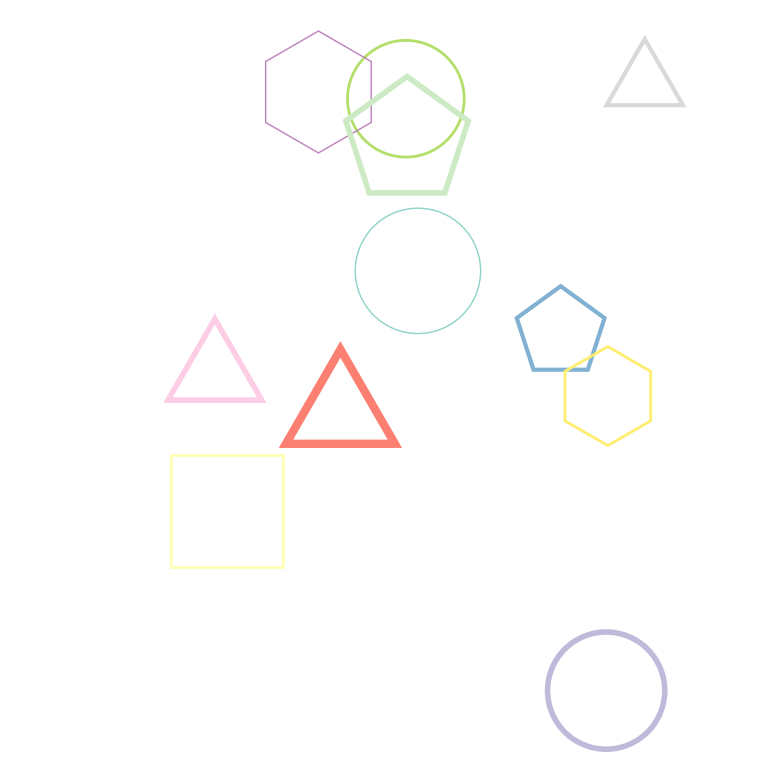[{"shape": "circle", "thickness": 0.5, "radius": 0.41, "center": [0.543, 0.648]}, {"shape": "square", "thickness": 1, "radius": 0.36, "center": [0.295, 0.336]}, {"shape": "circle", "thickness": 2, "radius": 0.38, "center": [0.787, 0.103]}, {"shape": "triangle", "thickness": 3, "radius": 0.41, "center": [0.442, 0.464]}, {"shape": "pentagon", "thickness": 1.5, "radius": 0.3, "center": [0.728, 0.568]}, {"shape": "circle", "thickness": 1, "radius": 0.38, "center": [0.527, 0.872]}, {"shape": "triangle", "thickness": 2, "radius": 0.35, "center": [0.279, 0.516]}, {"shape": "triangle", "thickness": 1.5, "radius": 0.29, "center": [0.837, 0.892]}, {"shape": "hexagon", "thickness": 0.5, "radius": 0.4, "center": [0.414, 0.881]}, {"shape": "pentagon", "thickness": 2, "radius": 0.42, "center": [0.529, 0.817]}, {"shape": "hexagon", "thickness": 1, "radius": 0.32, "center": [0.789, 0.486]}]